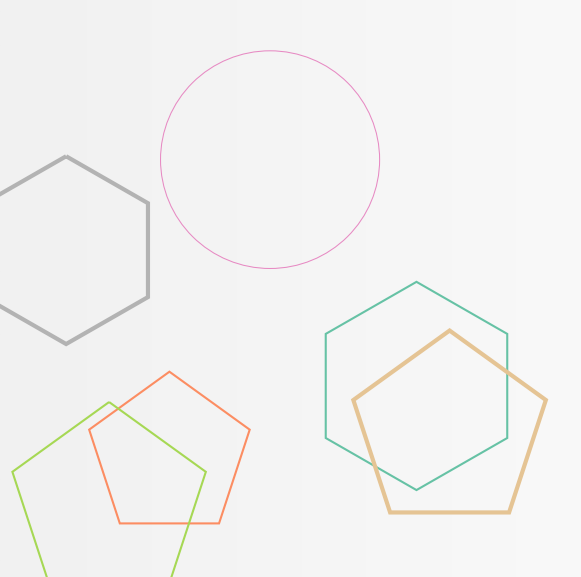[{"shape": "hexagon", "thickness": 1, "radius": 0.9, "center": [0.717, 0.331]}, {"shape": "pentagon", "thickness": 1, "radius": 0.73, "center": [0.291, 0.21]}, {"shape": "circle", "thickness": 0.5, "radius": 0.94, "center": [0.465, 0.723]}, {"shape": "pentagon", "thickness": 1, "radius": 0.87, "center": [0.188, 0.128]}, {"shape": "pentagon", "thickness": 2, "radius": 0.87, "center": [0.774, 0.253]}, {"shape": "hexagon", "thickness": 2, "radius": 0.81, "center": [0.114, 0.566]}]